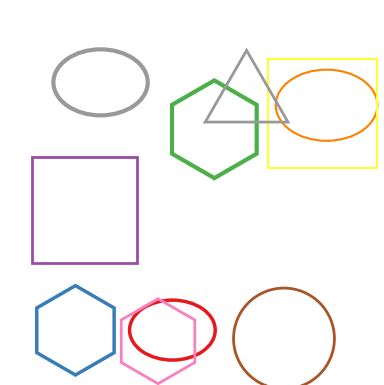[{"shape": "oval", "thickness": 2.5, "radius": 0.56, "center": [0.448, 0.143]}, {"shape": "hexagon", "thickness": 2.5, "radius": 0.58, "center": [0.196, 0.142]}, {"shape": "hexagon", "thickness": 3, "radius": 0.63, "center": [0.557, 0.664]}, {"shape": "square", "thickness": 2, "radius": 0.69, "center": [0.219, 0.455]}, {"shape": "oval", "thickness": 1.5, "radius": 0.66, "center": [0.848, 0.727]}, {"shape": "square", "thickness": 1.5, "radius": 0.71, "center": [0.839, 0.706]}, {"shape": "circle", "thickness": 2, "radius": 0.66, "center": [0.738, 0.121]}, {"shape": "hexagon", "thickness": 2, "radius": 0.55, "center": [0.41, 0.114]}, {"shape": "triangle", "thickness": 2, "radius": 0.62, "center": [0.641, 0.745]}, {"shape": "oval", "thickness": 3, "radius": 0.61, "center": [0.261, 0.786]}]